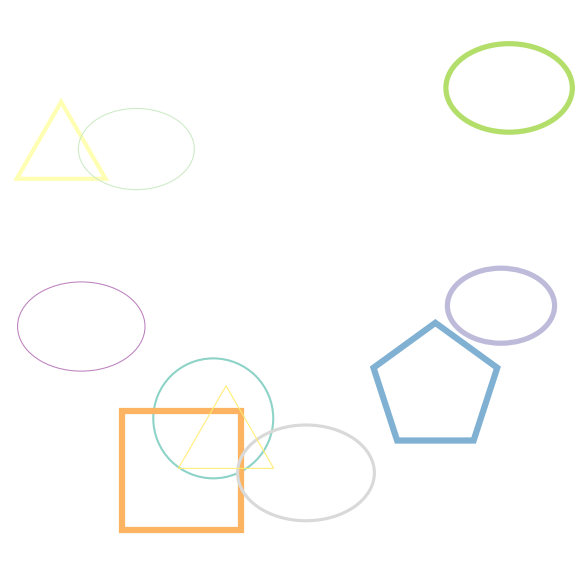[{"shape": "circle", "thickness": 1, "radius": 0.52, "center": [0.369, 0.275]}, {"shape": "triangle", "thickness": 2, "radius": 0.44, "center": [0.106, 0.734]}, {"shape": "oval", "thickness": 2.5, "radius": 0.46, "center": [0.867, 0.47]}, {"shape": "pentagon", "thickness": 3, "radius": 0.56, "center": [0.754, 0.327]}, {"shape": "square", "thickness": 3, "radius": 0.51, "center": [0.314, 0.184]}, {"shape": "oval", "thickness": 2.5, "radius": 0.55, "center": [0.882, 0.847]}, {"shape": "oval", "thickness": 1.5, "radius": 0.59, "center": [0.53, 0.18]}, {"shape": "oval", "thickness": 0.5, "radius": 0.55, "center": [0.141, 0.434]}, {"shape": "oval", "thickness": 0.5, "radius": 0.5, "center": [0.236, 0.741]}, {"shape": "triangle", "thickness": 0.5, "radius": 0.48, "center": [0.391, 0.236]}]